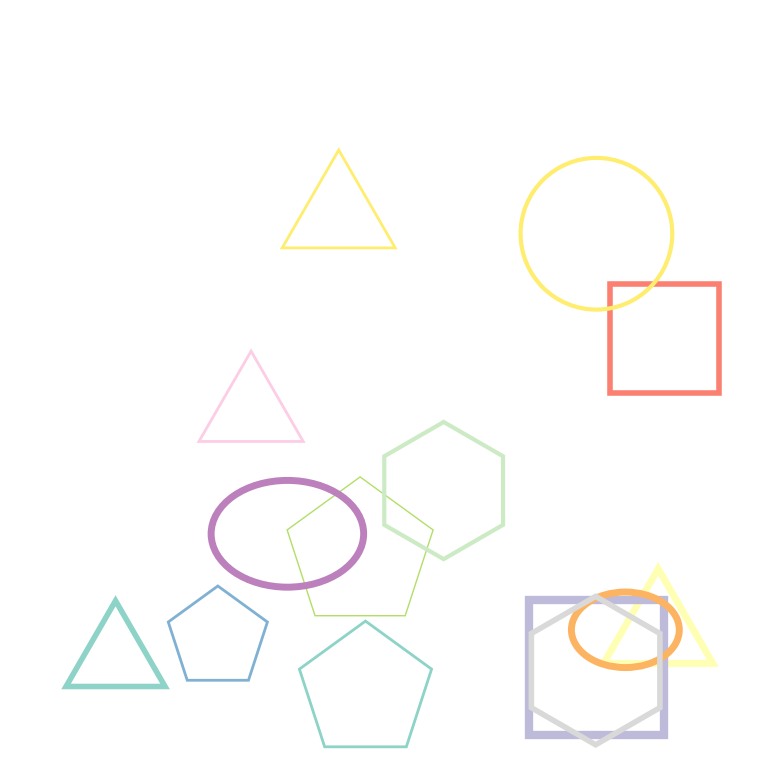[{"shape": "pentagon", "thickness": 1, "radius": 0.45, "center": [0.475, 0.103]}, {"shape": "triangle", "thickness": 2, "radius": 0.37, "center": [0.15, 0.146]}, {"shape": "triangle", "thickness": 2.5, "radius": 0.41, "center": [0.855, 0.179]}, {"shape": "square", "thickness": 3, "radius": 0.44, "center": [0.775, 0.134]}, {"shape": "square", "thickness": 2, "radius": 0.35, "center": [0.863, 0.561]}, {"shape": "pentagon", "thickness": 1, "radius": 0.34, "center": [0.283, 0.171]}, {"shape": "oval", "thickness": 2.5, "radius": 0.35, "center": [0.812, 0.182]}, {"shape": "pentagon", "thickness": 0.5, "radius": 0.5, "center": [0.468, 0.281]}, {"shape": "triangle", "thickness": 1, "radius": 0.39, "center": [0.326, 0.466]}, {"shape": "hexagon", "thickness": 2, "radius": 0.48, "center": [0.774, 0.129]}, {"shape": "oval", "thickness": 2.5, "radius": 0.5, "center": [0.373, 0.307]}, {"shape": "hexagon", "thickness": 1.5, "radius": 0.45, "center": [0.576, 0.363]}, {"shape": "circle", "thickness": 1.5, "radius": 0.49, "center": [0.775, 0.696]}, {"shape": "triangle", "thickness": 1, "radius": 0.42, "center": [0.44, 0.72]}]